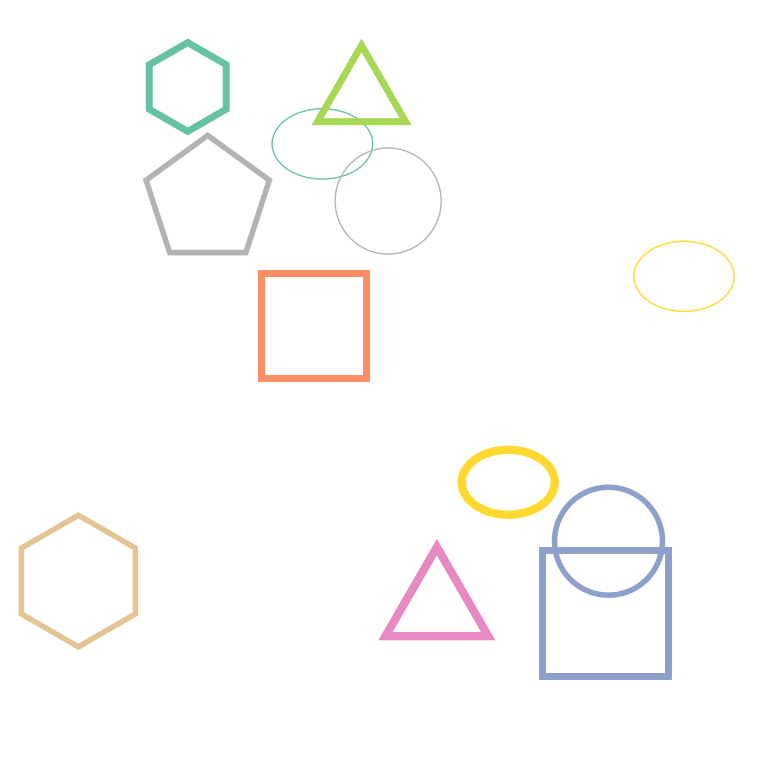[{"shape": "hexagon", "thickness": 2.5, "radius": 0.29, "center": [0.244, 0.887]}, {"shape": "oval", "thickness": 0.5, "radius": 0.33, "center": [0.419, 0.813]}, {"shape": "square", "thickness": 2.5, "radius": 0.34, "center": [0.407, 0.578]}, {"shape": "square", "thickness": 2.5, "radius": 0.41, "center": [0.786, 0.204]}, {"shape": "circle", "thickness": 2, "radius": 0.35, "center": [0.79, 0.297]}, {"shape": "triangle", "thickness": 3, "radius": 0.39, "center": [0.567, 0.212]}, {"shape": "triangle", "thickness": 2.5, "radius": 0.33, "center": [0.47, 0.875]}, {"shape": "oval", "thickness": 3, "radius": 0.3, "center": [0.66, 0.374]}, {"shape": "oval", "thickness": 0.5, "radius": 0.33, "center": [0.888, 0.641]}, {"shape": "hexagon", "thickness": 2, "radius": 0.43, "center": [0.102, 0.245]}, {"shape": "circle", "thickness": 0.5, "radius": 0.34, "center": [0.504, 0.739]}, {"shape": "pentagon", "thickness": 2, "radius": 0.42, "center": [0.27, 0.74]}]